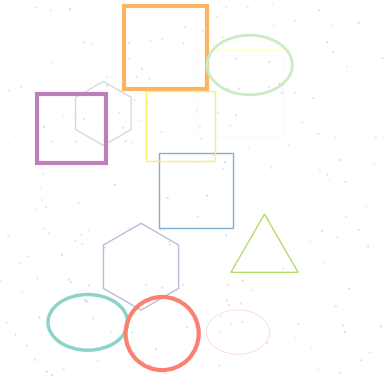[{"shape": "oval", "thickness": 2.5, "radius": 0.52, "center": [0.228, 0.163]}, {"shape": "square", "thickness": 0.5, "radius": 0.56, "center": [0.624, 0.757]}, {"shape": "hexagon", "thickness": 1, "radius": 0.56, "center": [0.366, 0.307]}, {"shape": "circle", "thickness": 3, "radius": 0.48, "center": [0.421, 0.134]}, {"shape": "square", "thickness": 1, "radius": 0.48, "center": [0.51, 0.505]}, {"shape": "square", "thickness": 3, "radius": 0.54, "center": [0.429, 0.876]}, {"shape": "triangle", "thickness": 1, "radius": 0.5, "center": [0.687, 0.343]}, {"shape": "oval", "thickness": 0.5, "radius": 0.41, "center": [0.618, 0.137]}, {"shape": "hexagon", "thickness": 1, "radius": 0.42, "center": [0.268, 0.705]}, {"shape": "square", "thickness": 3, "radius": 0.45, "center": [0.186, 0.665]}, {"shape": "oval", "thickness": 2, "radius": 0.55, "center": [0.649, 0.831]}, {"shape": "square", "thickness": 1, "radius": 0.45, "center": [0.469, 0.673]}]